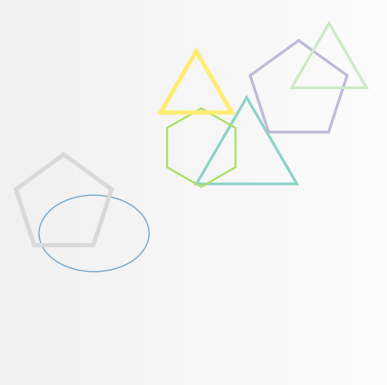[{"shape": "triangle", "thickness": 2, "radius": 0.75, "center": [0.637, 0.597]}, {"shape": "pentagon", "thickness": 2, "radius": 0.66, "center": [0.771, 0.763]}, {"shape": "oval", "thickness": 1, "radius": 0.71, "center": [0.243, 0.394]}, {"shape": "hexagon", "thickness": 1.5, "radius": 0.51, "center": [0.52, 0.617]}, {"shape": "pentagon", "thickness": 3, "radius": 0.65, "center": [0.164, 0.468]}, {"shape": "triangle", "thickness": 2, "radius": 0.56, "center": [0.849, 0.828]}, {"shape": "triangle", "thickness": 3, "radius": 0.53, "center": [0.506, 0.761]}]